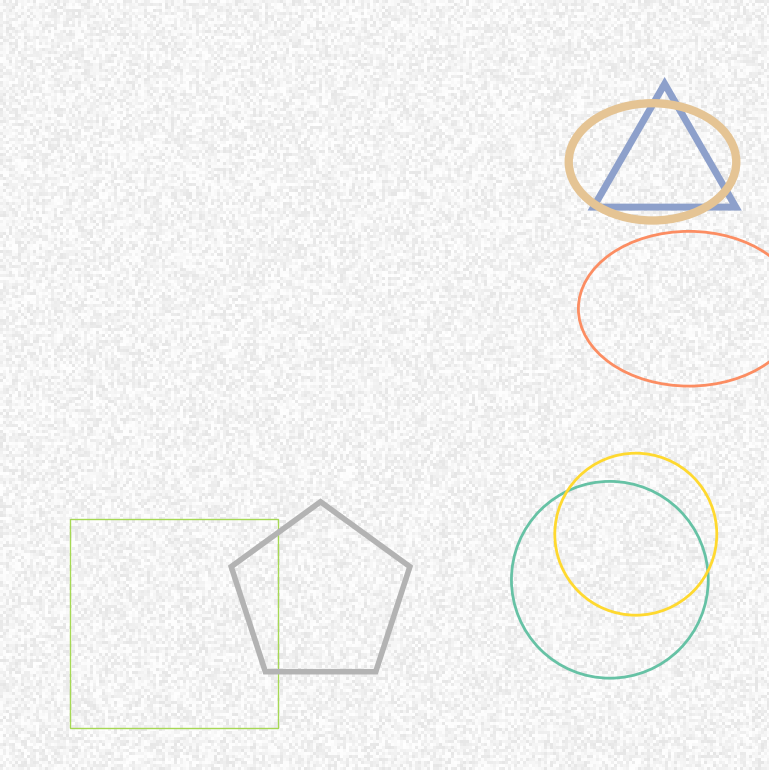[{"shape": "circle", "thickness": 1, "radius": 0.64, "center": [0.792, 0.247]}, {"shape": "oval", "thickness": 1, "radius": 0.72, "center": [0.895, 0.599]}, {"shape": "triangle", "thickness": 2.5, "radius": 0.53, "center": [0.863, 0.784]}, {"shape": "square", "thickness": 0.5, "radius": 0.68, "center": [0.226, 0.19]}, {"shape": "circle", "thickness": 1, "radius": 0.53, "center": [0.826, 0.306]}, {"shape": "oval", "thickness": 3, "radius": 0.54, "center": [0.847, 0.79]}, {"shape": "pentagon", "thickness": 2, "radius": 0.61, "center": [0.416, 0.226]}]